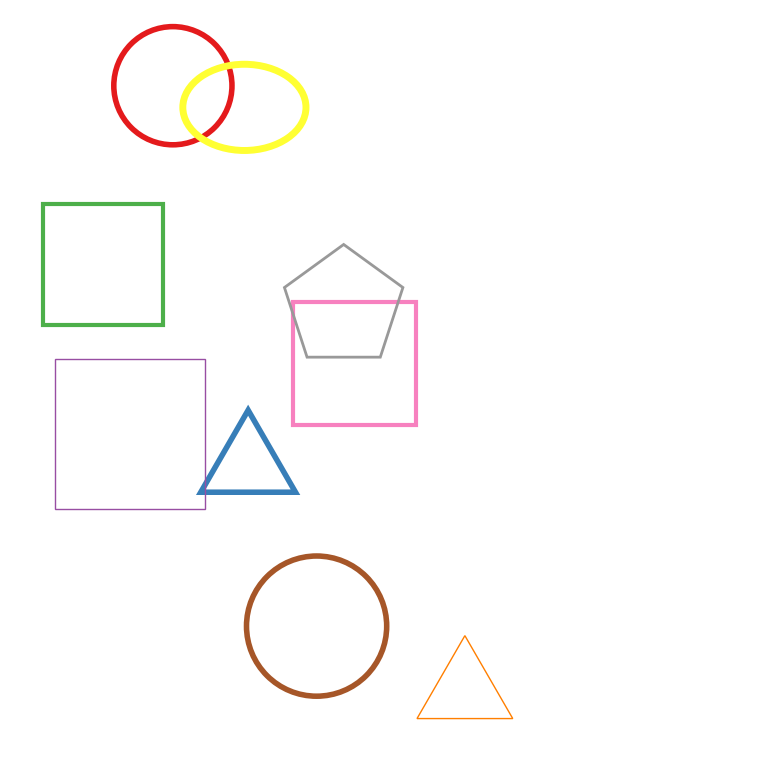[{"shape": "circle", "thickness": 2, "radius": 0.38, "center": [0.225, 0.889]}, {"shape": "triangle", "thickness": 2, "radius": 0.36, "center": [0.322, 0.396]}, {"shape": "square", "thickness": 1.5, "radius": 0.39, "center": [0.134, 0.657]}, {"shape": "square", "thickness": 0.5, "radius": 0.49, "center": [0.169, 0.437]}, {"shape": "triangle", "thickness": 0.5, "radius": 0.36, "center": [0.604, 0.103]}, {"shape": "oval", "thickness": 2.5, "radius": 0.4, "center": [0.317, 0.861]}, {"shape": "circle", "thickness": 2, "radius": 0.46, "center": [0.411, 0.187]}, {"shape": "square", "thickness": 1.5, "radius": 0.4, "center": [0.46, 0.528]}, {"shape": "pentagon", "thickness": 1, "radius": 0.4, "center": [0.446, 0.602]}]